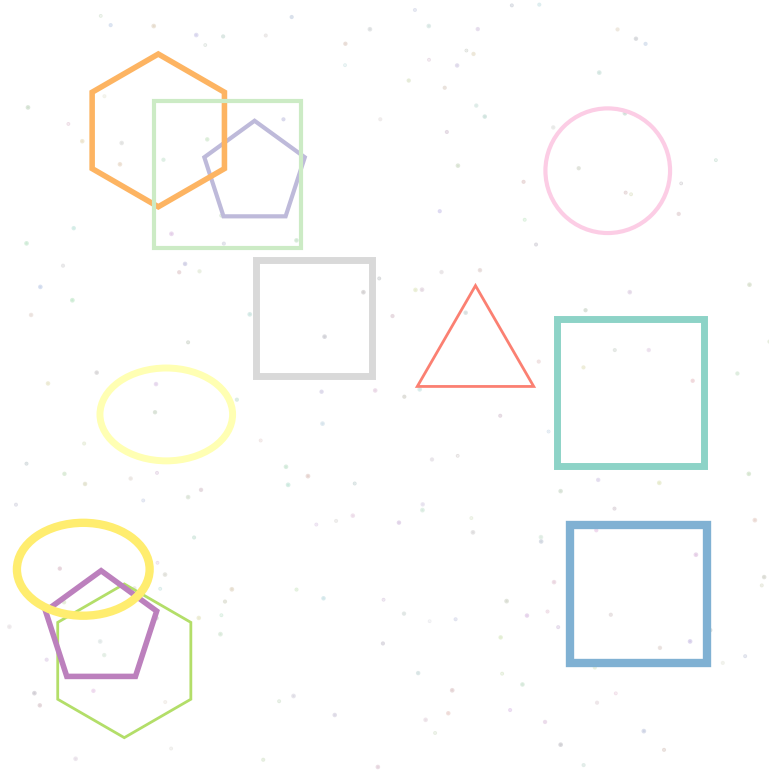[{"shape": "square", "thickness": 2.5, "radius": 0.48, "center": [0.819, 0.49]}, {"shape": "oval", "thickness": 2.5, "radius": 0.43, "center": [0.216, 0.462]}, {"shape": "pentagon", "thickness": 1.5, "radius": 0.34, "center": [0.331, 0.775]}, {"shape": "triangle", "thickness": 1, "radius": 0.44, "center": [0.618, 0.542]}, {"shape": "square", "thickness": 3, "radius": 0.45, "center": [0.829, 0.229]}, {"shape": "hexagon", "thickness": 2, "radius": 0.5, "center": [0.206, 0.831]}, {"shape": "hexagon", "thickness": 1, "radius": 0.5, "center": [0.161, 0.142]}, {"shape": "circle", "thickness": 1.5, "radius": 0.4, "center": [0.789, 0.778]}, {"shape": "square", "thickness": 2.5, "radius": 0.38, "center": [0.408, 0.587]}, {"shape": "pentagon", "thickness": 2, "radius": 0.38, "center": [0.131, 0.183]}, {"shape": "square", "thickness": 1.5, "radius": 0.48, "center": [0.295, 0.773]}, {"shape": "oval", "thickness": 3, "radius": 0.43, "center": [0.108, 0.261]}]